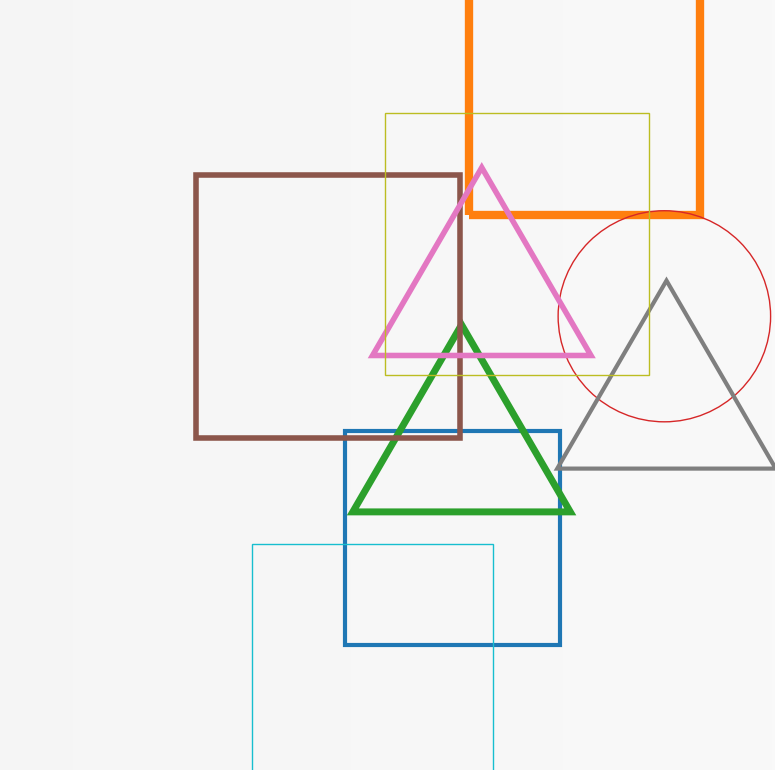[{"shape": "square", "thickness": 1.5, "radius": 0.7, "center": [0.584, 0.301]}, {"shape": "square", "thickness": 3, "radius": 0.75, "center": [0.754, 0.87]}, {"shape": "triangle", "thickness": 2.5, "radius": 0.81, "center": [0.596, 0.416]}, {"shape": "circle", "thickness": 0.5, "radius": 0.69, "center": [0.857, 0.589]}, {"shape": "square", "thickness": 2, "radius": 0.85, "center": [0.423, 0.602]}, {"shape": "triangle", "thickness": 2, "radius": 0.81, "center": [0.622, 0.62]}, {"shape": "triangle", "thickness": 1.5, "radius": 0.81, "center": [0.86, 0.473]}, {"shape": "square", "thickness": 0.5, "radius": 0.85, "center": [0.667, 0.683]}, {"shape": "square", "thickness": 0.5, "radius": 0.78, "center": [0.481, 0.138]}]